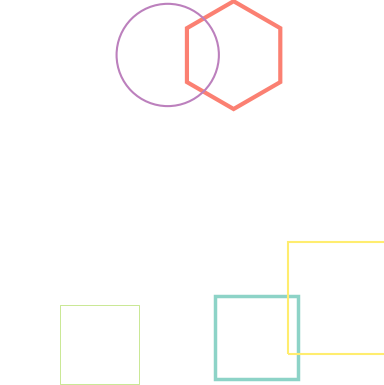[{"shape": "square", "thickness": 2.5, "radius": 0.54, "center": [0.666, 0.123]}, {"shape": "hexagon", "thickness": 3, "radius": 0.7, "center": [0.607, 0.857]}, {"shape": "square", "thickness": 0.5, "radius": 0.51, "center": [0.258, 0.104]}, {"shape": "circle", "thickness": 1.5, "radius": 0.66, "center": [0.436, 0.857]}, {"shape": "square", "thickness": 1.5, "radius": 0.72, "center": [0.893, 0.225]}]